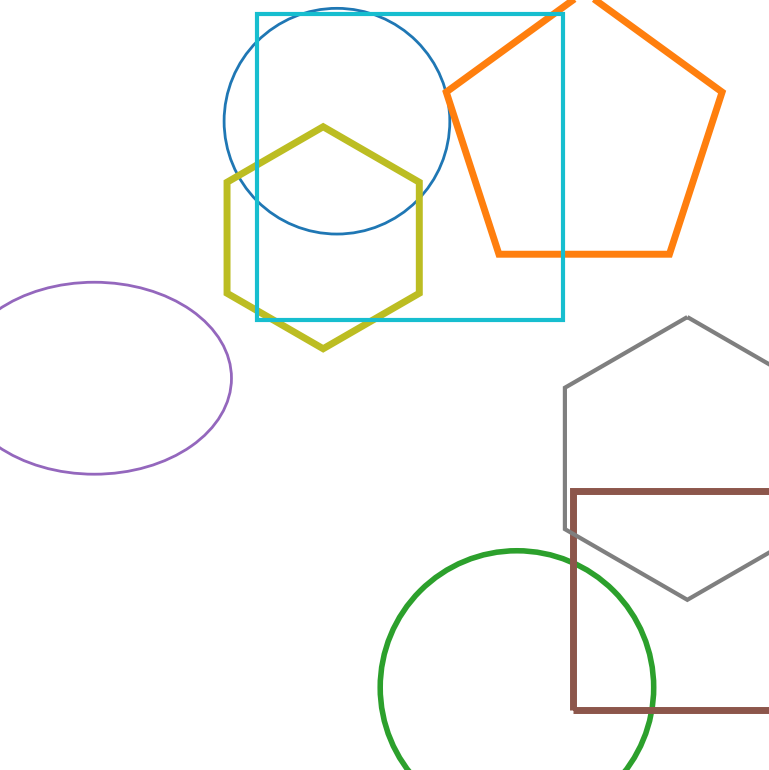[{"shape": "circle", "thickness": 1, "radius": 0.73, "center": [0.438, 0.843]}, {"shape": "pentagon", "thickness": 2.5, "radius": 0.94, "center": [0.759, 0.822]}, {"shape": "circle", "thickness": 2, "radius": 0.89, "center": [0.671, 0.107]}, {"shape": "oval", "thickness": 1, "radius": 0.89, "center": [0.123, 0.509]}, {"shape": "square", "thickness": 2.5, "radius": 0.71, "center": [0.886, 0.22]}, {"shape": "hexagon", "thickness": 1.5, "radius": 0.92, "center": [0.893, 0.405]}, {"shape": "hexagon", "thickness": 2.5, "radius": 0.72, "center": [0.42, 0.691]}, {"shape": "square", "thickness": 1.5, "radius": 0.99, "center": [0.532, 0.783]}]